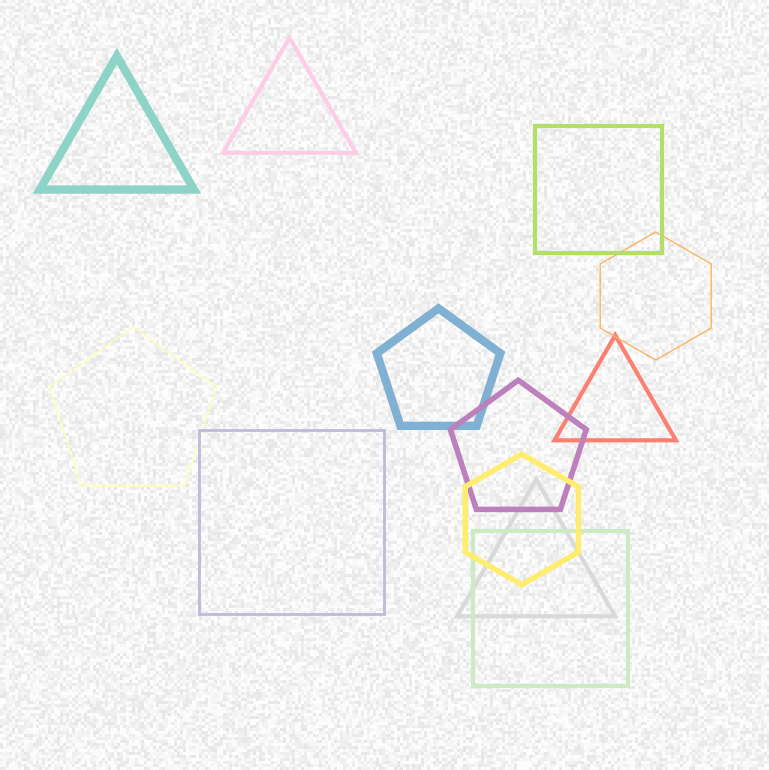[{"shape": "triangle", "thickness": 3, "radius": 0.58, "center": [0.152, 0.812]}, {"shape": "pentagon", "thickness": 0.5, "radius": 0.57, "center": [0.173, 0.462]}, {"shape": "square", "thickness": 1, "radius": 0.6, "center": [0.379, 0.322]}, {"shape": "triangle", "thickness": 1.5, "radius": 0.46, "center": [0.799, 0.474]}, {"shape": "pentagon", "thickness": 3, "radius": 0.42, "center": [0.57, 0.515]}, {"shape": "hexagon", "thickness": 0.5, "radius": 0.42, "center": [0.852, 0.616]}, {"shape": "square", "thickness": 1.5, "radius": 0.41, "center": [0.777, 0.754]}, {"shape": "triangle", "thickness": 1.5, "radius": 0.5, "center": [0.376, 0.851]}, {"shape": "triangle", "thickness": 1.5, "radius": 0.59, "center": [0.696, 0.259]}, {"shape": "pentagon", "thickness": 2, "radius": 0.46, "center": [0.673, 0.413]}, {"shape": "square", "thickness": 1.5, "radius": 0.5, "center": [0.715, 0.21]}, {"shape": "hexagon", "thickness": 2, "radius": 0.42, "center": [0.678, 0.325]}]